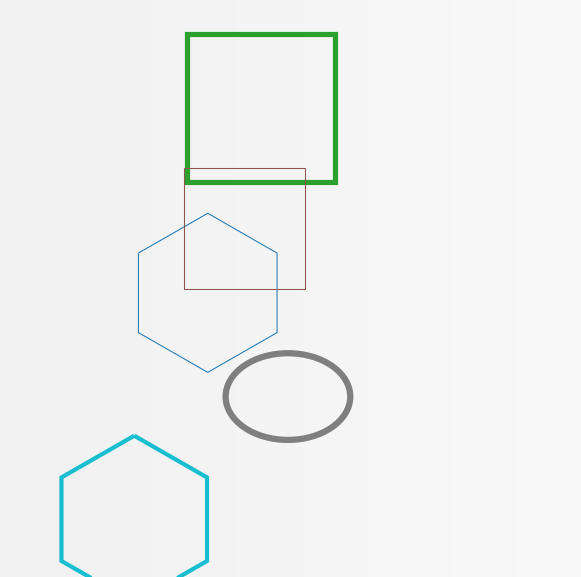[{"shape": "hexagon", "thickness": 0.5, "radius": 0.69, "center": [0.357, 0.492]}, {"shape": "square", "thickness": 2.5, "radius": 0.64, "center": [0.449, 0.812]}, {"shape": "square", "thickness": 0.5, "radius": 0.52, "center": [0.421, 0.603]}, {"shape": "oval", "thickness": 3, "radius": 0.54, "center": [0.495, 0.312]}, {"shape": "hexagon", "thickness": 2, "radius": 0.72, "center": [0.231, 0.1]}]